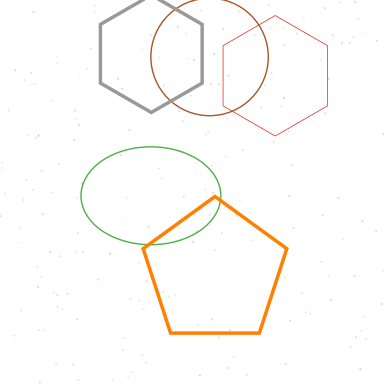[{"shape": "hexagon", "thickness": 0.5, "radius": 0.78, "center": [0.715, 0.803]}, {"shape": "oval", "thickness": 1, "radius": 0.91, "center": [0.392, 0.492]}, {"shape": "pentagon", "thickness": 2.5, "radius": 0.98, "center": [0.558, 0.293]}, {"shape": "circle", "thickness": 1, "radius": 0.76, "center": [0.544, 0.852]}, {"shape": "hexagon", "thickness": 2.5, "radius": 0.76, "center": [0.393, 0.86]}]